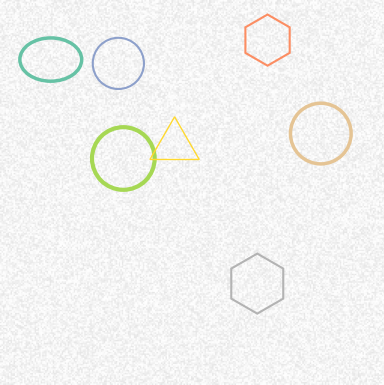[{"shape": "oval", "thickness": 2.5, "radius": 0.4, "center": [0.132, 0.845]}, {"shape": "hexagon", "thickness": 1.5, "radius": 0.33, "center": [0.695, 0.896]}, {"shape": "circle", "thickness": 1.5, "radius": 0.33, "center": [0.307, 0.835]}, {"shape": "circle", "thickness": 3, "radius": 0.41, "center": [0.32, 0.588]}, {"shape": "triangle", "thickness": 1, "radius": 0.37, "center": [0.453, 0.623]}, {"shape": "circle", "thickness": 2.5, "radius": 0.39, "center": [0.833, 0.653]}, {"shape": "hexagon", "thickness": 1.5, "radius": 0.39, "center": [0.668, 0.263]}]